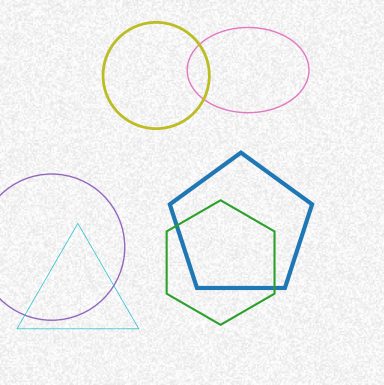[{"shape": "pentagon", "thickness": 3, "radius": 0.97, "center": [0.626, 0.409]}, {"shape": "hexagon", "thickness": 1.5, "radius": 0.81, "center": [0.573, 0.318]}, {"shape": "circle", "thickness": 1, "radius": 0.95, "center": [0.134, 0.358]}, {"shape": "oval", "thickness": 1, "radius": 0.79, "center": [0.644, 0.818]}, {"shape": "circle", "thickness": 2, "radius": 0.69, "center": [0.406, 0.804]}, {"shape": "triangle", "thickness": 0.5, "radius": 0.91, "center": [0.202, 0.237]}]